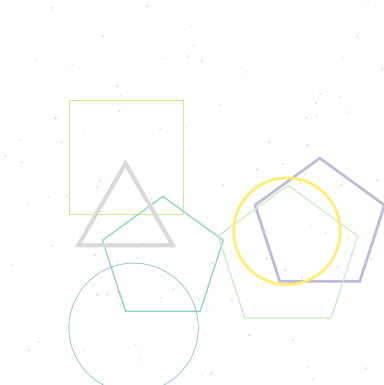[{"shape": "pentagon", "thickness": 1, "radius": 0.82, "center": [0.423, 0.325]}, {"shape": "pentagon", "thickness": 2, "radius": 0.88, "center": [0.831, 0.412]}, {"shape": "circle", "thickness": 0.5, "radius": 0.84, "center": [0.347, 0.148]}, {"shape": "square", "thickness": 0.5, "radius": 0.74, "center": [0.326, 0.592]}, {"shape": "triangle", "thickness": 3, "radius": 0.71, "center": [0.326, 0.434]}, {"shape": "pentagon", "thickness": 1, "radius": 0.95, "center": [0.748, 0.328]}, {"shape": "circle", "thickness": 2, "radius": 0.69, "center": [0.745, 0.399]}]